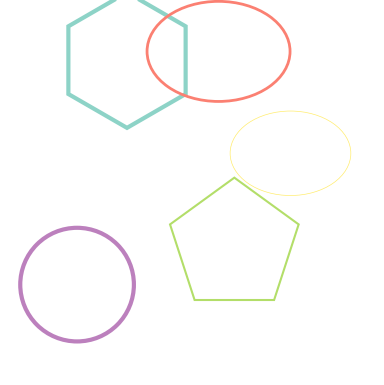[{"shape": "hexagon", "thickness": 3, "radius": 0.88, "center": [0.33, 0.844]}, {"shape": "oval", "thickness": 2, "radius": 0.93, "center": [0.568, 0.866]}, {"shape": "pentagon", "thickness": 1.5, "radius": 0.88, "center": [0.609, 0.363]}, {"shape": "circle", "thickness": 3, "radius": 0.74, "center": [0.2, 0.261]}, {"shape": "oval", "thickness": 0.5, "radius": 0.78, "center": [0.754, 0.602]}]